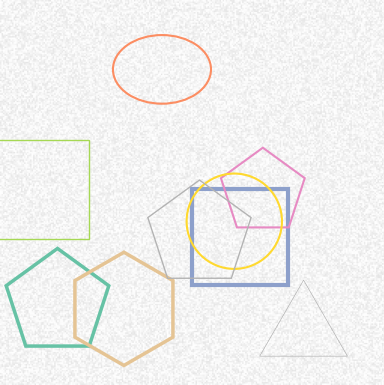[{"shape": "pentagon", "thickness": 2.5, "radius": 0.7, "center": [0.149, 0.214]}, {"shape": "oval", "thickness": 1.5, "radius": 0.64, "center": [0.421, 0.82]}, {"shape": "square", "thickness": 3, "radius": 0.62, "center": [0.623, 0.384]}, {"shape": "pentagon", "thickness": 1.5, "radius": 0.57, "center": [0.683, 0.502]}, {"shape": "square", "thickness": 1, "radius": 0.64, "center": [0.102, 0.508]}, {"shape": "circle", "thickness": 1.5, "radius": 0.62, "center": [0.609, 0.425]}, {"shape": "hexagon", "thickness": 2.5, "radius": 0.73, "center": [0.322, 0.198]}, {"shape": "triangle", "thickness": 0.5, "radius": 0.66, "center": [0.789, 0.141]}, {"shape": "pentagon", "thickness": 1, "radius": 0.7, "center": [0.518, 0.391]}]